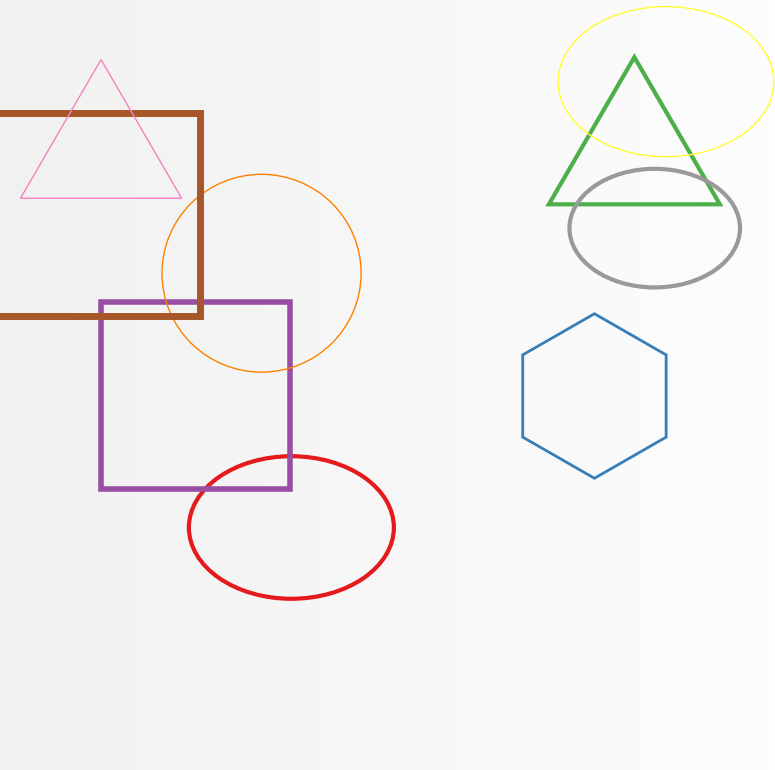[{"shape": "oval", "thickness": 1.5, "radius": 0.66, "center": [0.376, 0.315]}, {"shape": "hexagon", "thickness": 1, "radius": 0.53, "center": [0.767, 0.486]}, {"shape": "triangle", "thickness": 1.5, "radius": 0.64, "center": [0.819, 0.798]}, {"shape": "square", "thickness": 2, "radius": 0.61, "center": [0.252, 0.486]}, {"shape": "circle", "thickness": 0.5, "radius": 0.64, "center": [0.337, 0.645]}, {"shape": "oval", "thickness": 0.5, "radius": 0.7, "center": [0.859, 0.894]}, {"shape": "square", "thickness": 2.5, "radius": 0.66, "center": [0.126, 0.722]}, {"shape": "triangle", "thickness": 0.5, "radius": 0.6, "center": [0.13, 0.803]}, {"shape": "oval", "thickness": 1.5, "radius": 0.55, "center": [0.845, 0.704]}]